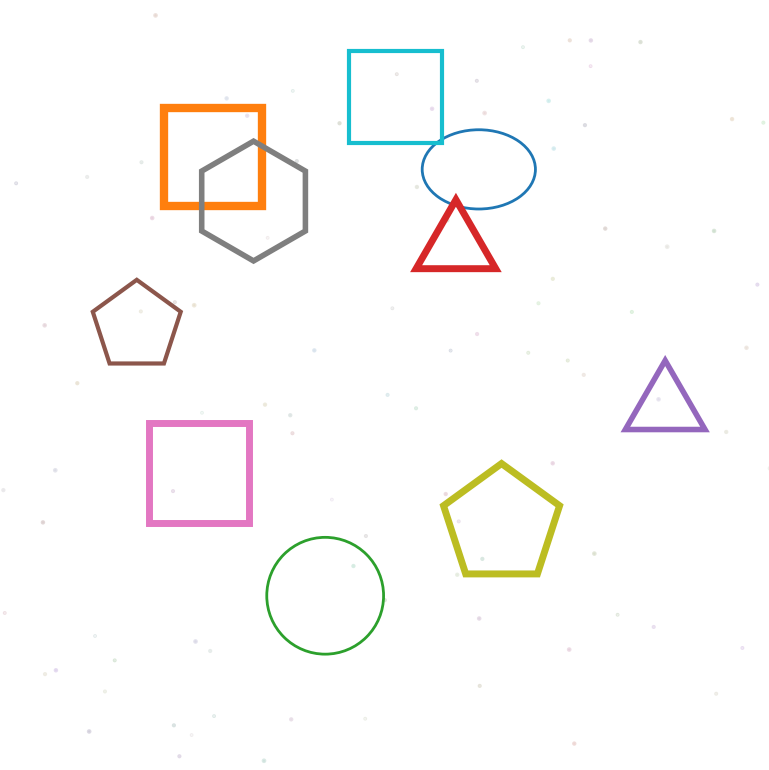[{"shape": "oval", "thickness": 1, "radius": 0.37, "center": [0.622, 0.78]}, {"shape": "square", "thickness": 3, "radius": 0.32, "center": [0.276, 0.797]}, {"shape": "circle", "thickness": 1, "radius": 0.38, "center": [0.422, 0.226]}, {"shape": "triangle", "thickness": 2.5, "radius": 0.3, "center": [0.592, 0.681]}, {"shape": "triangle", "thickness": 2, "radius": 0.3, "center": [0.864, 0.472]}, {"shape": "pentagon", "thickness": 1.5, "radius": 0.3, "center": [0.178, 0.577]}, {"shape": "square", "thickness": 2.5, "radius": 0.32, "center": [0.259, 0.386]}, {"shape": "hexagon", "thickness": 2, "radius": 0.39, "center": [0.329, 0.739]}, {"shape": "pentagon", "thickness": 2.5, "radius": 0.4, "center": [0.651, 0.319]}, {"shape": "square", "thickness": 1.5, "radius": 0.3, "center": [0.513, 0.874]}]